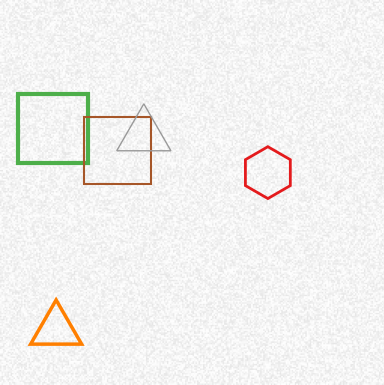[{"shape": "hexagon", "thickness": 2, "radius": 0.34, "center": [0.696, 0.552]}, {"shape": "square", "thickness": 3, "radius": 0.45, "center": [0.138, 0.666]}, {"shape": "triangle", "thickness": 2.5, "radius": 0.38, "center": [0.146, 0.144]}, {"shape": "square", "thickness": 1.5, "radius": 0.43, "center": [0.306, 0.609]}, {"shape": "triangle", "thickness": 1, "radius": 0.41, "center": [0.374, 0.649]}]